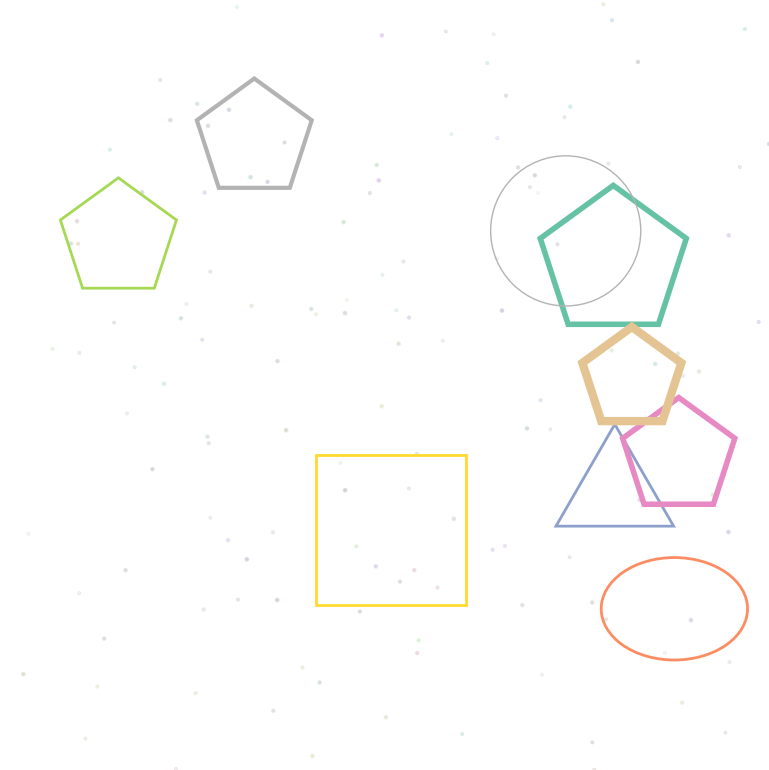[{"shape": "pentagon", "thickness": 2, "radius": 0.5, "center": [0.796, 0.659]}, {"shape": "oval", "thickness": 1, "radius": 0.48, "center": [0.876, 0.209]}, {"shape": "triangle", "thickness": 1, "radius": 0.44, "center": [0.798, 0.361]}, {"shape": "pentagon", "thickness": 2, "radius": 0.38, "center": [0.881, 0.407]}, {"shape": "pentagon", "thickness": 1, "radius": 0.4, "center": [0.154, 0.69]}, {"shape": "square", "thickness": 1, "radius": 0.49, "center": [0.508, 0.312]}, {"shape": "pentagon", "thickness": 3, "radius": 0.34, "center": [0.821, 0.508]}, {"shape": "circle", "thickness": 0.5, "radius": 0.49, "center": [0.735, 0.7]}, {"shape": "pentagon", "thickness": 1.5, "radius": 0.39, "center": [0.33, 0.82]}]